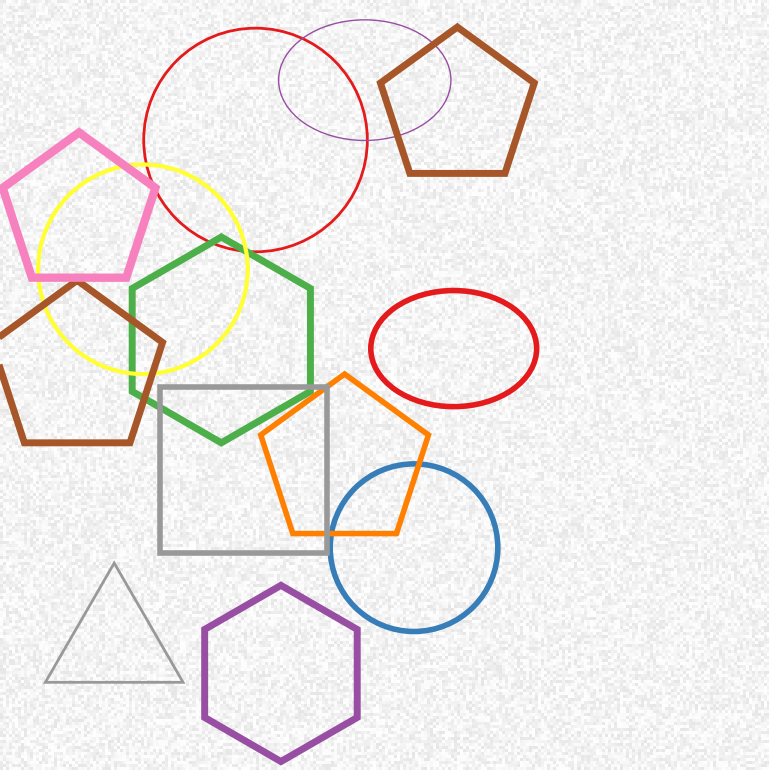[{"shape": "oval", "thickness": 2, "radius": 0.54, "center": [0.589, 0.547]}, {"shape": "circle", "thickness": 1, "radius": 0.73, "center": [0.332, 0.818]}, {"shape": "circle", "thickness": 2, "radius": 0.54, "center": [0.538, 0.289]}, {"shape": "hexagon", "thickness": 2.5, "radius": 0.67, "center": [0.287, 0.559]}, {"shape": "hexagon", "thickness": 2.5, "radius": 0.57, "center": [0.365, 0.125]}, {"shape": "oval", "thickness": 0.5, "radius": 0.56, "center": [0.474, 0.896]}, {"shape": "pentagon", "thickness": 2, "radius": 0.57, "center": [0.448, 0.4]}, {"shape": "circle", "thickness": 1.5, "radius": 0.68, "center": [0.186, 0.65]}, {"shape": "pentagon", "thickness": 2.5, "radius": 0.58, "center": [0.1, 0.519]}, {"shape": "pentagon", "thickness": 2.5, "radius": 0.53, "center": [0.594, 0.86]}, {"shape": "pentagon", "thickness": 3, "radius": 0.52, "center": [0.103, 0.724]}, {"shape": "square", "thickness": 2, "radius": 0.54, "center": [0.316, 0.389]}, {"shape": "triangle", "thickness": 1, "radius": 0.52, "center": [0.148, 0.166]}]